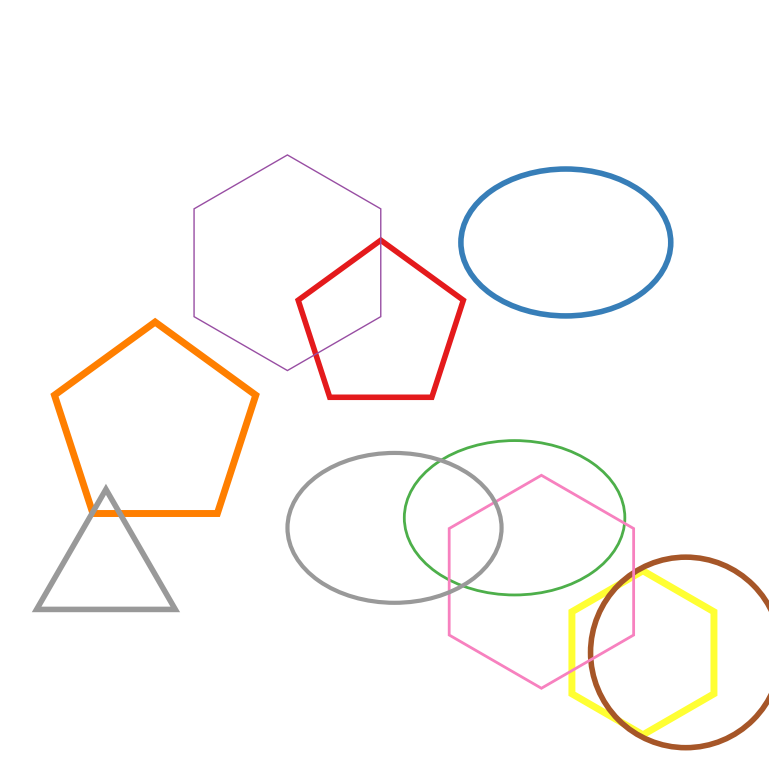[{"shape": "pentagon", "thickness": 2, "radius": 0.56, "center": [0.495, 0.575]}, {"shape": "oval", "thickness": 2, "radius": 0.68, "center": [0.735, 0.685]}, {"shape": "oval", "thickness": 1, "radius": 0.72, "center": [0.668, 0.328]}, {"shape": "hexagon", "thickness": 0.5, "radius": 0.7, "center": [0.373, 0.659]}, {"shape": "pentagon", "thickness": 2.5, "radius": 0.69, "center": [0.201, 0.444]}, {"shape": "hexagon", "thickness": 2.5, "radius": 0.53, "center": [0.835, 0.152]}, {"shape": "circle", "thickness": 2, "radius": 0.62, "center": [0.891, 0.153]}, {"shape": "hexagon", "thickness": 1, "radius": 0.69, "center": [0.703, 0.244]}, {"shape": "oval", "thickness": 1.5, "radius": 0.7, "center": [0.512, 0.314]}, {"shape": "triangle", "thickness": 2, "radius": 0.52, "center": [0.138, 0.261]}]